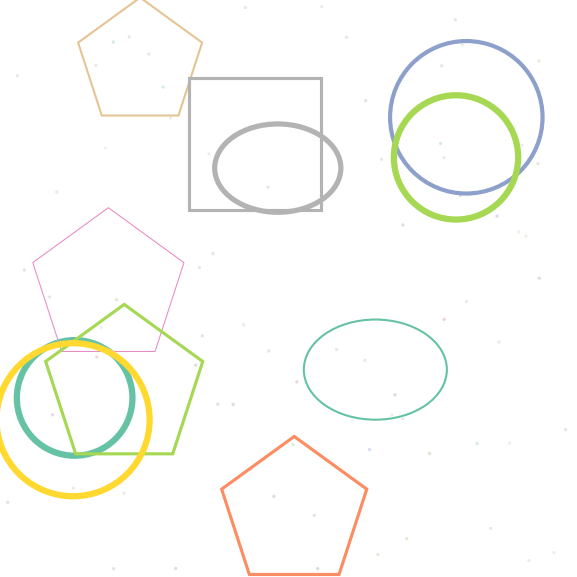[{"shape": "circle", "thickness": 3, "radius": 0.5, "center": [0.129, 0.31]}, {"shape": "oval", "thickness": 1, "radius": 0.62, "center": [0.65, 0.359]}, {"shape": "pentagon", "thickness": 1.5, "radius": 0.66, "center": [0.509, 0.111]}, {"shape": "circle", "thickness": 2, "radius": 0.66, "center": [0.807, 0.796]}, {"shape": "pentagon", "thickness": 0.5, "radius": 0.69, "center": [0.188, 0.502]}, {"shape": "circle", "thickness": 3, "radius": 0.54, "center": [0.79, 0.727]}, {"shape": "pentagon", "thickness": 1.5, "radius": 0.72, "center": [0.215, 0.329]}, {"shape": "circle", "thickness": 3, "radius": 0.66, "center": [0.127, 0.272]}, {"shape": "pentagon", "thickness": 1, "radius": 0.56, "center": [0.243, 0.89]}, {"shape": "square", "thickness": 1.5, "radius": 0.57, "center": [0.442, 0.75]}, {"shape": "oval", "thickness": 2.5, "radius": 0.55, "center": [0.481, 0.708]}]